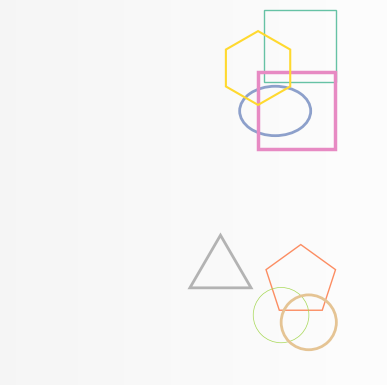[{"shape": "square", "thickness": 1, "radius": 0.46, "center": [0.774, 0.88]}, {"shape": "pentagon", "thickness": 1, "radius": 0.47, "center": [0.776, 0.27]}, {"shape": "oval", "thickness": 2, "radius": 0.46, "center": [0.71, 0.712]}, {"shape": "square", "thickness": 2.5, "radius": 0.5, "center": [0.766, 0.712]}, {"shape": "circle", "thickness": 0.5, "radius": 0.36, "center": [0.725, 0.182]}, {"shape": "hexagon", "thickness": 1.5, "radius": 0.48, "center": [0.666, 0.823]}, {"shape": "circle", "thickness": 2, "radius": 0.36, "center": [0.797, 0.163]}, {"shape": "triangle", "thickness": 2, "radius": 0.46, "center": [0.569, 0.298]}]